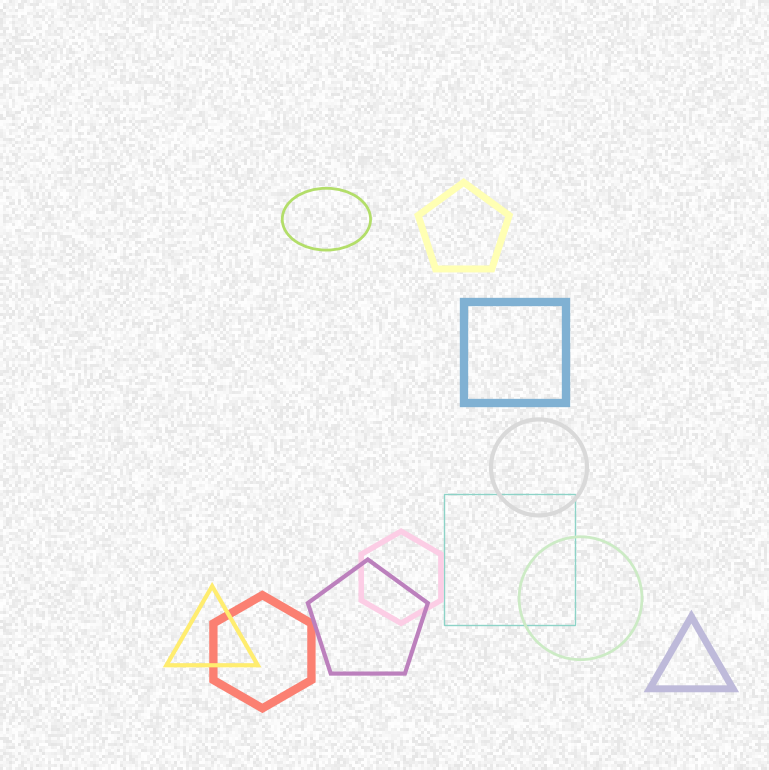[{"shape": "square", "thickness": 0.5, "radius": 0.42, "center": [0.662, 0.273]}, {"shape": "pentagon", "thickness": 2.5, "radius": 0.31, "center": [0.602, 0.701]}, {"shape": "triangle", "thickness": 2.5, "radius": 0.31, "center": [0.898, 0.137]}, {"shape": "hexagon", "thickness": 3, "radius": 0.37, "center": [0.341, 0.154]}, {"shape": "square", "thickness": 3, "radius": 0.33, "center": [0.669, 0.542]}, {"shape": "oval", "thickness": 1, "radius": 0.29, "center": [0.424, 0.715]}, {"shape": "hexagon", "thickness": 2, "radius": 0.3, "center": [0.521, 0.25]}, {"shape": "circle", "thickness": 1.5, "radius": 0.31, "center": [0.7, 0.393]}, {"shape": "pentagon", "thickness": 1.5, "radius": 0.41, "center": [0.478, 0.191]}, {"shape": "circle", "thickness": 1, "radius": 0.4, "center": [0.754, 0.223]}, {"shape": "triangle", "thickness": 1.5, "radius": 0.34, "center": [0.275, 0.17]}]